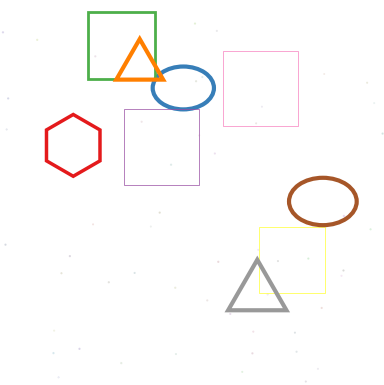[{"shape": "hexagon", "thickness": 2.5, "radius": 0.4, "center": [0.19, 0.622]}, {"shape": "oval", "thickness": 3, "radius": 0.4, "center": [0.476, 0.772]}, {"shape": "square", "thickness": 2, "radius": 0.44, "center": [0.315, 0.881]}, {"shape": "square", "thickness": 0.5, "radius": 0.49, "center": [0.42, 0.618]}, {"shape": "triangle", "thickness": 3, "radius": 0.35, "center": [0.363, 0.828]}, {"shape": "square", "thickness": 0.5, "radius": 0.43, "center": [0.759, 0.325]}, {"shape": "oval", "thickness": 3, "radius": 0.44, "center": [0.839, 0.477]}, {"shape": "square", "thickness": 0.5, "radius": 0.49, "center": [0.677, 0.771]}, {"shape": "triangle", "thickness": 3, "radius": 0.44, "center": [0.668, 0.238]}]